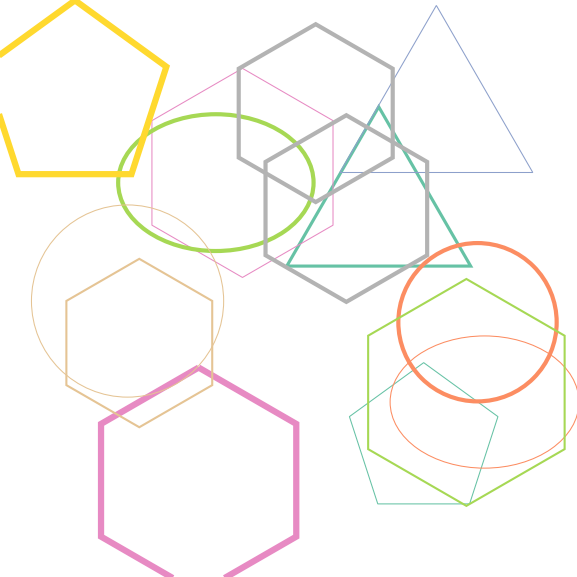[{"shape": "pentagon", "thickness": 0.5, "radius": 0.68, "center": [0.734, 0.236]}, {"shape": "triangle", "thickness": 1.5, "radius": 0.92, "center": [0.656, 0.63]}, {"shape": "circle", "thickness": 2, "radius": 0.69, "center": [0.827, 0.441]}, {"shape": "oval", "thickness": 0.5, "radius": 0.82, "center": [0.839, 0.303]}, {"shape": "triangle", "thickness": 0.5, "radius": 0.96, "center": [0.756, 0.797]}, {"shape": "hexagon", "thickness": 0.5, "radius": 0.91, "center": [0.42, 0.7]}, {"shape": "hexagon", "thickness": 3, "radius": 0.98, "center": [0.344, 0.167]}, {"shape": "oval", "thickness": 2, "radius": 0.85, "center": [0.374, 0.683]}, {"shape": "hexagon", "thickness": 1, "radius": 0.98, "center": [0.808, 0.32]}, {"shape": "pentagon", "thickness": 3, "radius": 0.83, "center": [0.13, 0.832]}, {"shape": "circle", "thickness": 0.5, "radius": 0.83, "center": [0.221, 0.478]}, {"shape": "hexagon", "thickness": 1, "radius": 0.73, "center": [0.241, 0.405]}, {"shape": "hexagon", "thickness": 2, "radius": 0.81, "center": [0.6, 0.638]}, {"shape": "hexagon", "thickness": 2, "radius": 0.77, "center": [0.547, 0.803]}]